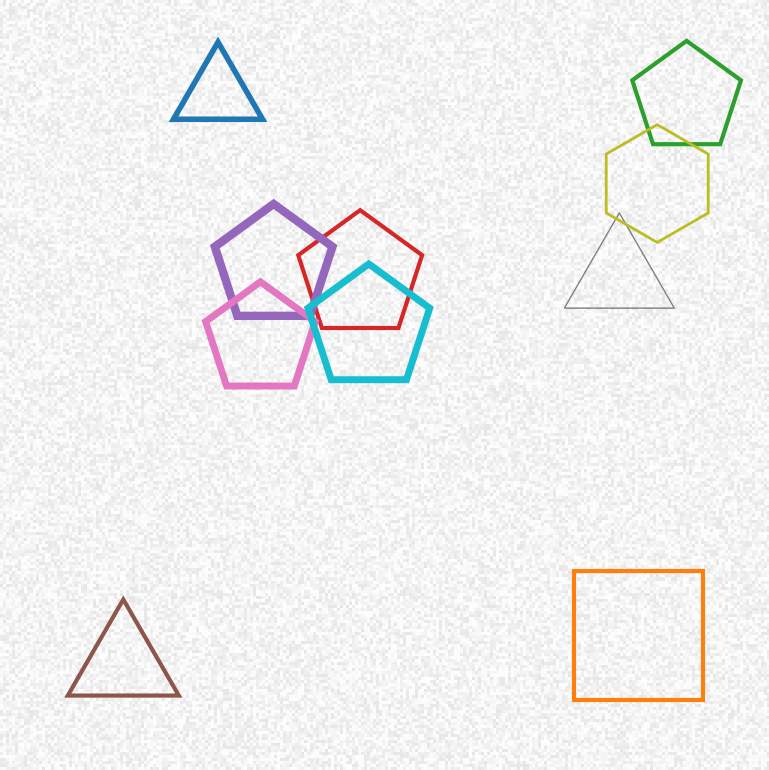[{"shape": "triangle", "thickness": 2, "radius": 0.33, "center": [0.283, 0.879]}, {"shape": "square", "thickness": 1.5, "radius": 0.42, "center": [0.829, 0.175]}, {"shape": "pentagon", "thickness": 1.5, "radius": 0.37, "center": [0.892, 0.873]}, {"shape": "pentagon", "thickness": 1.5, "radius": 0.42, "center": [0.468, 0.642]}, {"shape": "pentagon", "thickness": 3, "radius": 0.4, "center": [0.355, 0.655]}, {"shape": "triangle", "thickness": 1.5, "radius": 0.42, "center": [0.16, 0.138]}, {"shape": "pentagon", "thickness": 2.5, "radius": 0.37, "center": [0.338, 0.559]}, {"shape": "triangle", "thickness": 0.5, "radius": 0.41, "center": [0.804, 0.641]}, {"shape": "hexagon", "thickness": 1, "radius": 0.38, "center": [0.854, 0.762]}, {"shape": "pentagon", "thickness": 2.5, "radius": 0.42, "center": [0.479, 0.574]}]